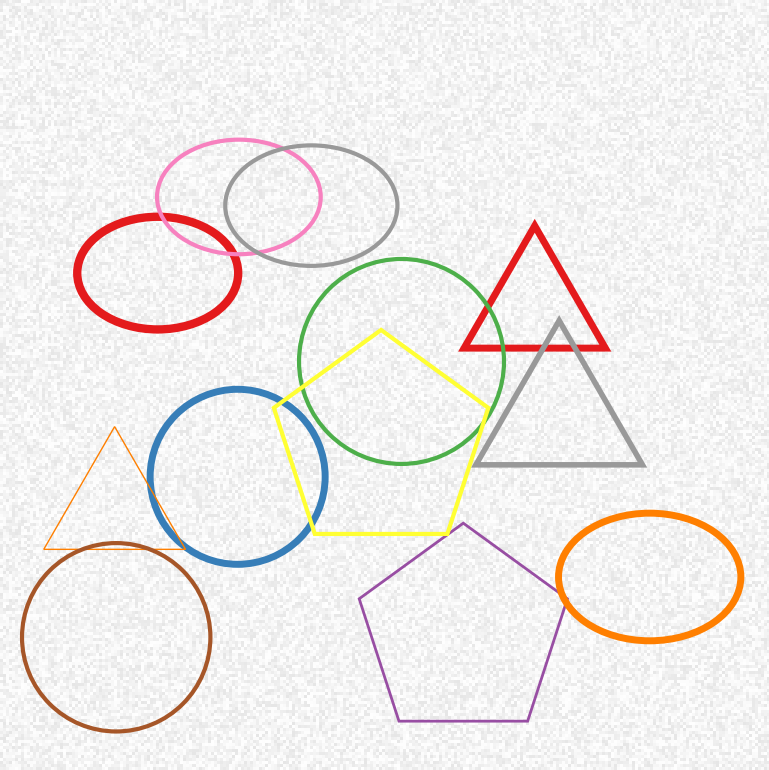[{"shape": "triangle", "thickness": 2.5, "radius": 0.53, "center": [0.694, 0.601]}, {"shape": "oval", "thickness": 3, "radius": 0.52, "center": [0.205, 0.645]}, {"shape": "circle", "thickness": 2.5, "radius": 0.57, "center": [0.309, 0.381]}, {"shape": "circle", "thickness": 1.5, "radius": 0.67, "center": [0.521, 0.531]}, {"shape": "pentagon", "thickness": 1, "radius": 0.71, "center": [0.602, 0.178]}, {"shape": "triangle", "thickness": 0.5, "radius": 0.53, "center": [0.149, 0.34]}, {"shape": "oval", "thickness": 2.5, "radius": 0.59, "center": [0.844, 0.251]}, {"shape": "pentagon", "thickness": 1.5, "radius": 0.73, "center": [0.495, 0.425]}, {"shape": "circle", "thickness": 1.5, "radius": 0.61, "center": [0.151, 0.172]}, {"shape": "oval", "thickness": 1.5, "radius": 0.53, "center": [0.31, 0.744]}, {"shape": "oval", "thickness": 1.5, "radius": 0.56, "center": [0.404, 0.733]}, {"shape": "triangle", "thickness": 2, "radius": 0.62, "center": [0.726, 0.459]}]